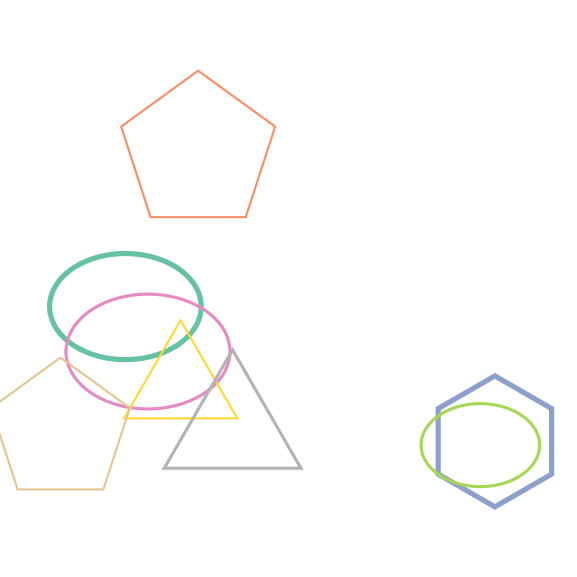[{"shape": "oval", "thickness": 2.5, "radius": 0.66, "center": [0.217, 0.468]}, {"shape": "pentagon", "thickness": 1, "radius": 0.7, "center": [0.343, 0.737]}, {"shape": "hexagon", "thickness": 2.5, "radius": 0.57, "center": [0.857, 0.235]}, {"shape": "oval", "thickness": 1.5, "radius": 0.71, "center": [0.256, 0.39]}, {"shape": "oval", "thickness": 1.5, "radius": 0.51, "center": [0.832, 0.228]}, {"shape": "triangle", "thickness": 1, "radius": 0.57, "center": [0.313, 0.331]}, {"shape": "pentagon", "thickness": 1, "radius": 0.63, "center": [0.105, 0.254]}, {"shape": "triangle", "thickness": 1.5, "radius": 0.68, "center": [0.403, 0.257]}]